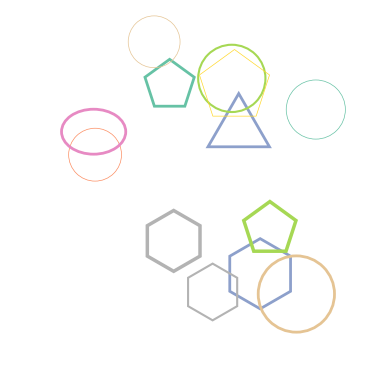[{"shape": "circle", "thickness": 0.5, "radius": 0.38, "center": [0.82, 0.715]}, {"shape": "pentagon", "thickness": 2, "radius": 0.34, "center": [0.441, 0.779]}, {"shape": "circle", "thickness": 0.5, "radius": 0.34, "center": [0.247, 0.598]}, {"shape": "triangle", "thickness": 2, "radius": 0.46, "center": [0.62, 0.665]}, {"shape": "hexagon", "thickness": 2, "radius": 0.46, "center": [0.676, 0.289]}, {"shape": "oval", "thickness": 2, "radius": 0.42, "center": [0.243, 0.658]}, {"shape": "pentagon", "thickness": 2.5, "radius": 0.36, "center": [0.701, 0.405]}, {"shape": "circle", "thickness": 1.5, "radius": 0.44, "center": [0.602, 0.796]}, {"shape": "pentagon", "thickness": 0.5, "radius": 0.48, "center": [0.609, 0.776]}, {"shape": "circle", "thickness": 2, "radius": 0.5, "center": [0.77, 0.236]}, {"shape": "circle", "thickness": 0.5, "radius": 0.34, "center": [0.4, 0.891]}, {"shape": "hexagon", "thickness": 2.5, "radius": 0.39, "center": [0.451, 0.374]}, {"shape": "hexagon", "thickness": 1.5, "radius": 0.37, "center": [0.552, 0.242]}]